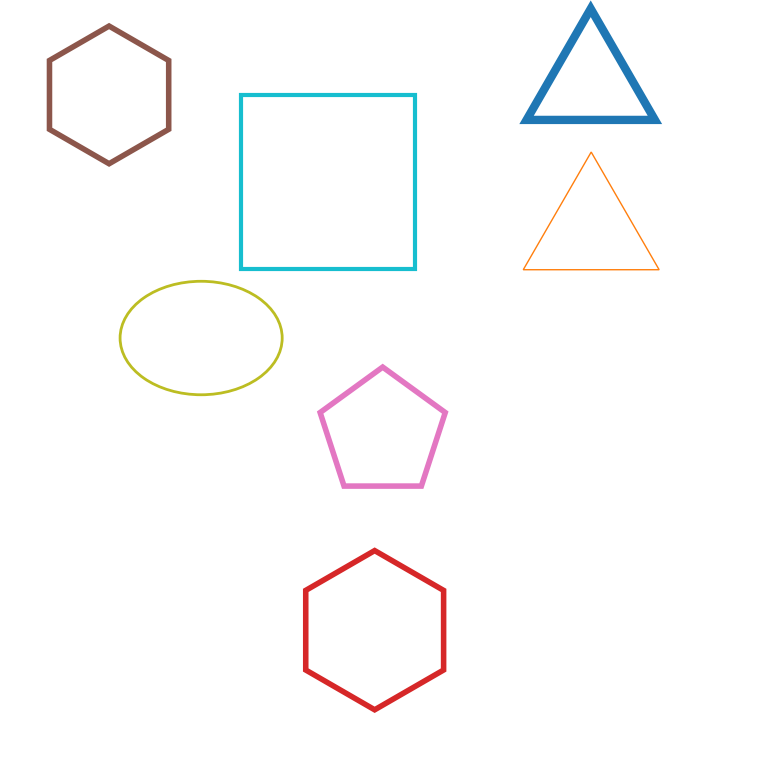[{"shape": "triangle", "thickness": 3, "radius": 0.48, "center": [0.767, 0.892]}, {"shape": "triangle", "thickness": 0.5, "radius": 0.51, "center": [0.768, 0.701]}, {"shape": "hexagon", "thickness": 2, "radius": 0.52, "center": [0.487, 0.182]}, {"shape": "hexagon", "thickness": 2, "radius": 0.45, "center": [0.142, 0.877]}, {"shape": "pentagon", "thickness": 2, "radius": 0.43, "center": [0.497, 0.438]}, {"shape": "oval", "thickness": 1, "radius": 0.53, "center": [0.261, 0.561]}, {"shape": "square", "thickness": 1.5, "radius": 0.57, "center": [0.426, 0.764]}]